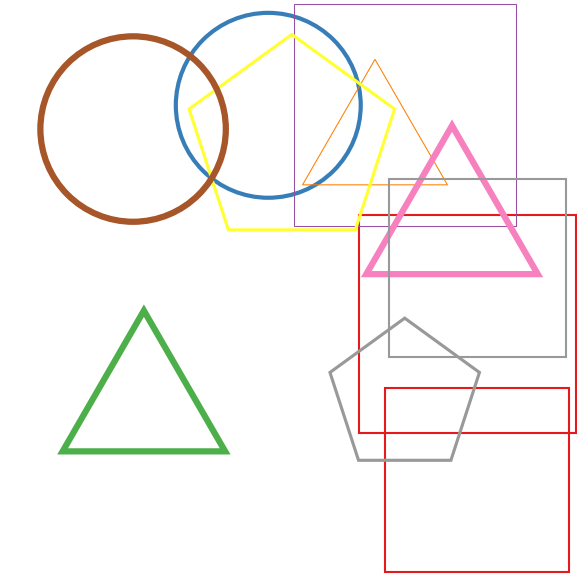[{"shape": "square", "thickness": 1, "radius": 0.8, "center": [0.826, 0.168]}, {"shape": "square", "thickness": 1, "radius": 0.94, "center": [0.809, 0.439]}, {"shape": "circle", "thickness": 2, "radius": 0.8, "center": [0.465, 0.817]}, {"shape": "triangle", "thickness": 3, "radius": 0.81, "center": [0.249, 0.299]}, {"shape": "square", "thickness": 0.5, "radius": 0.96, "center": [0.701, 0.8]}, {"shape": "triangle", "thickness": 0.5, "radius": 0.72, "center": [0.649, 0.752]}, {"shape": "pentagon", "thickness": 1.5, "radius": 0.94, "center": [0.505, 0.752]}, {"shape": "circle", "thickness": 3, "radius": 0.8, "center": [0.23, 0.776]}, {"shape": "triangle", "thickness": 3, "radius": 0.86, "center": [0.783, 0.61]}, {"shape": "pentagon", "thickness": 1.5, "radius": 0.68, "center": [0.701, 0.312]}, {"shape": "square", "thickness": 1, "radius": 0.77, "center": [0.827, 0.535]}]